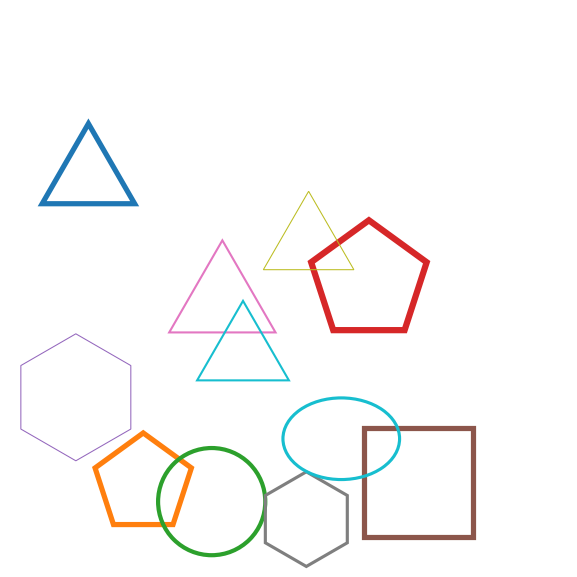[{"shape": "triangle", "thickness": 2.5, "radius": 0.46, "center": [0.153, 0.693]}, {"shape": "pentagon", "thickness": 2.5, "radius": 0.44, "center": [0.248, 0.162]}, {"shape": "circle", "thickness": 2, "radius": 0.46, "center": [0.367, 0.131]}, {"shape": "pentagon", "thickness": 3, "radius": 0.53, "center": [0.639, 0.513]}, {"shape": "hexagon", "thickness": 0.5, "radius": 0.55, "center": [0.131, 0.311]}, {"shape": "square", "thickness": 2.5, "radius": 0.48, "center": [0.725, 0.164]}, {"shape": "triangle", "thickness": 1, "radius": 0.53, "center": [0.385, 0.477]}, {"shape": "hexagon", "thickness": 1.5, "radius": 0.41, "center": [0.53, 0.1]}, {"shape": "triangle", "thickness": 0.5, "radius": 0.45, "center": [0.534, 0.577]}, {"shape": "triangle", "thickness": 1, "radius": 0.46, "center": [0.421, 0.386]}, {"shape": "oval", "thickness": 1.5, "radius": 0.5, "center": [0.591, 0.239]}]